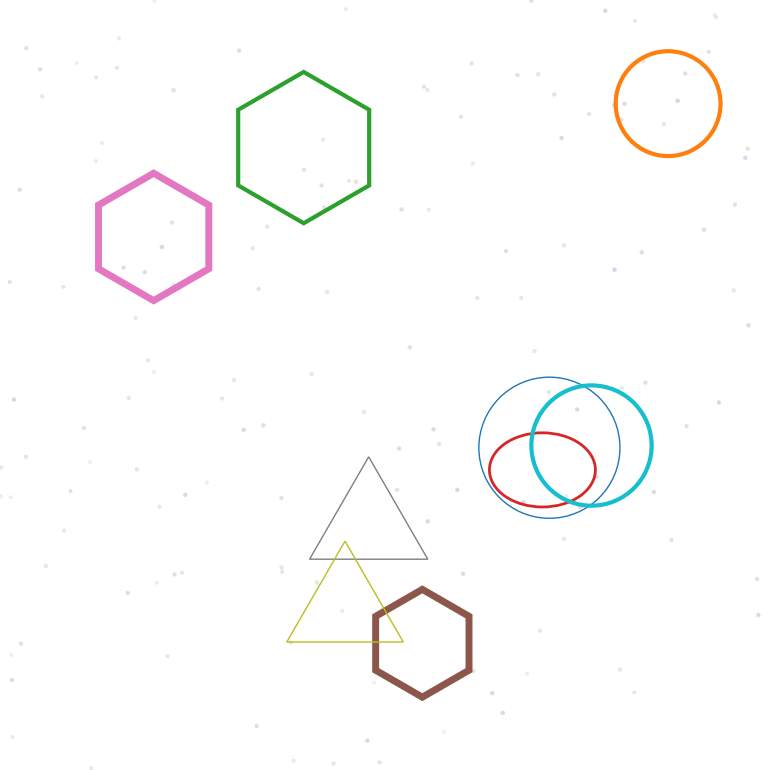[{"shape": "circle", "thickness": 0.5, "radius": 0.46, "center": [0.714, 0.419]}, {"shape": "circle", "thickness": 1.5, "radius": 0.34, "center": [0.868, 0.865]}, {"shape": "hexagon", "thickness": 1.5, "radius": 0.49, "center": [0.394, 0.808]}, {"shape": "oval", "thickness": 1, "radius": 0.34, "center": [0.704, 0.39]}, {"shape": "hexagon", "thickness": 2.5, "radius": 0.35, "center": [0.548, 0.165]}, {"shape": "hexagon", "thickness": 2.5, "radius": 0.41, "center": [0.2, 0.692]}, {"shape": "triangle", "thickness": 0.5, "radius": 0.44, "center": [0.479, 0.318]}, {"shape": "triangle", "thickness": 0.5, "radius": 0.44, "center": [0.448, 0.21]}, {"shape": "circle", "thickness": 1.5, "radius": 0.39, "center": [0.768, 0.421]}]